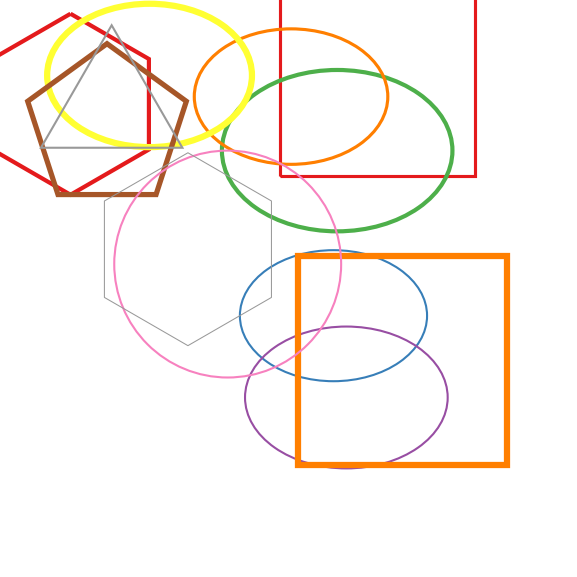[{"shape": "square", "thickness": 1.5, "radius": 0.84, "center": [0.654, 0.863]}, {"shape": "hexagon", "thickness": 2, "radius": 0.78, "center": [0.122, 0.819]}, {"shape": "oval", "thickness": 1, "radius": 0.81, "center": [0.577, 0.452]}, {"shape": "oval", "thickness": 2, "radius": 1.0, "center": [0.584, 0.738]}, {"shape": "oval", "thickness": 1, "radius": 0.88, "center": [0.6, 0.311]}, {"shape": "oval", "thickness": 1.5, "radius": 0.84, "center": [0.504, 0.832]}, {"shape": "square", "thickness": 3, "radius": 0.91, "center": [0.697, 0.375]}, {"shape": "oval", "thickness": 3, "radius": 0.89, "center": [0.259, 0.868]}, {"shape": "pentagon", "thickness": 2.5, "radius": 0.72, "center": [0.185, 0.779]}, {"shape": "circle", "thickness": 1, "radius": 0.98, "center": [0.394, 0.542]}, {"shape": "triangle", "thickness": 1, "radius": 0.71, "center": [0.193, 0.814]}, {"shape": "hexagon", "thickness": 0.5, "radius": 0.83, "center": [0.325, 0.568]}]